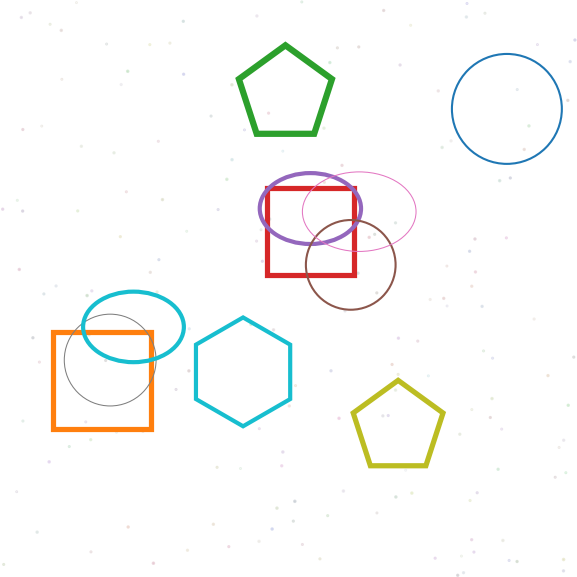[{"shape": "circle", "thickness": 1, "radius": 0.48, "center": [0.878, 0.811]}, {"shape": "square", "thickness": 2.5, "radius": 0.42, "center": [0.177, 0.34]}, {"shape": "pentagon", "thickness": 3, "radius": 0.42, "center": [0.494, 0.836]}, {"shape": "square", "thickness": 2.5, "radius": 0.38, "center": [0.538, 0.598]}, {"shape": "oval", "thickness": 2, "radius": 0.44, "center": [0.537, 0.638]}, {"shape": "circle", "thickness": 1, "radius": 0.39, "center": [0.607, 0.54]}, {"shape": "oval", "thickness": 0.5, "radius": 0.49, "center": [0.622, 0.633]}, {"shape": "circle", "thickness": 0.5, "radius": 0.4, "center": [0.191, 0.376]}, {"shape": "pentagon", "thickness": 2.5, "radius": 0.41, "center": [0.689, 0.259]}, {"shape": "hexagon", "thickness": 2, "radius": 0.47, "center": [0.421, 0.355]}, {"shape": "oval", "thickness": 2, "radius": 0.44, "center": [0.231, 0.433]}]